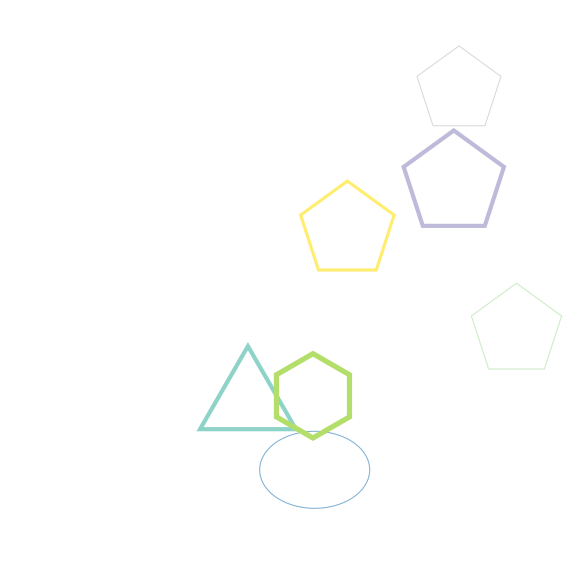[{"shape": "triangle", "thickness": 2, "radius": 0.48, "center": [0.429, 0.304]}, {"shape": "pentagon", "thickness": 2, "radius": 0.46, "center": [0.786, 0.682]}, {"shape": "oval", "thickness": 0.5, "radius": 0.48, "center": [0.545, 0.186]}, {"shape": "hexagon", "thickness": 2.5, "radius": 0.36, "center": [0.542, 0.314]}, {"shape": "pentagon", "thickness": 0.5, "radius": 0.38, "center": [0.795, 0.843]}, {"shape": "pentagon", "thickness": 0.5, "radius": 0.41, "center": [0.894, 0.427]}, {"shape": "pentagon", "thickness": 1.5, "radius": 0.43, "center": [0.602, 0.6]}]